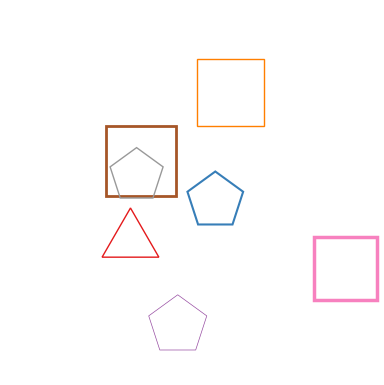[{"shape": "triangle", "thickness": 1, "radius": 0.43, "center": [0.339, 0.375]}, {"shape": "pentagon", "thickness": 1.5, "radius": 0.38, "center": [0.559, 0.478]}, {"shape": "pentagon", "thickness": 0.5, "radius": 0.4, "center": [0.462, 0.155]}, {"shape": "square", "thickness": 1, "radius": 0.44, "center": [0.598, 0.76]}, {"shape": "square", "thickness": 2, "radius": 0.45, "center": [0.366, 0.582]}, {"shape": "square", "thickness": 2.5, "radius": 0.41, "center": [0.897, 0.302]}, {"shape": "pentagon", "thickness": 1, "radius": 0.36, "center": [0.355, 0.544]}]